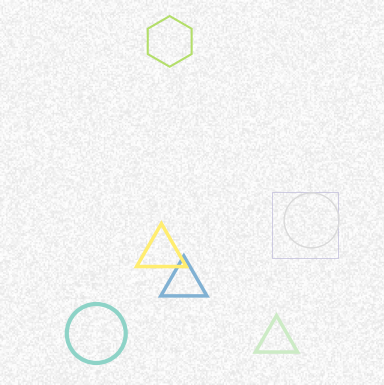[{"shape": "circle", "thickness": 3, "radius": 0.38, "center": [0.25, 0.134]}, {"shape": "square", "thickness": 0.5, "radius": 0.43, "center": [0.792, 0.415]}, {"shape": "triangle", "thickness": 2.5, "radius": 0.35, "center": [0.478, 0.266]}, {"shape": "hexagon", "thickness": 1.5, "radius": 0.33, "center": [0.441, 0.893]}, {"shape": "circle", "thickness": 1, "radius": 0.36, "center": [0.809, 0.428]}, {"shape": "triangle", "thickness": 2.5, "radius": 0.32, "center": [0.718, 0.117]}, {"shape": "triangle", "thickness": 2.5, "radius": 0.37, "center": [0.419, 0.345]}]